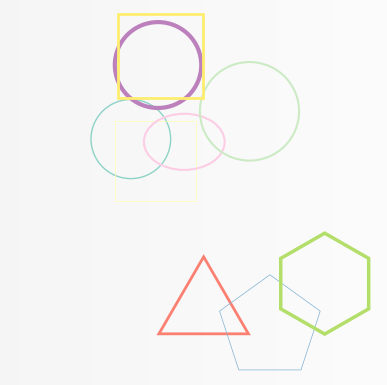[{"shape": "circle", "thickness": 1, "radius": 0.51, "center": [0.338, 0.639]}, {"shape": "square", "thickness": 0.5, "radius": 0.52, "center": [0.401, 0.581]}, {"shape": "triangle", "thickness": 2, "radius": 0.67, "center": [0.526, 0.2]}, {"shape": "pentagon", "thickness": 0.5, "radius": 0.68, "center": [0.696, 0.15]}, {"shape": "hexagon", "thickness": 2.5, "radius": 0.66, "center": [0.838, 0.263]}, {"shape": "oval", "thickness": 1.5, "radius": 0.52, "center": [0.476, 0.632]}, {"shape": "circle", "thickness": 3, "radius": 0.56, "center": [0.408, 0.831]}, {"shape": "circle", "thickness": 1.5, "radius": 0.64, "center": [0.644, 0.711]}, {"shape": "square", "thickness": 2, "radius": 0.55, "center": [0.415, 0.854]}]